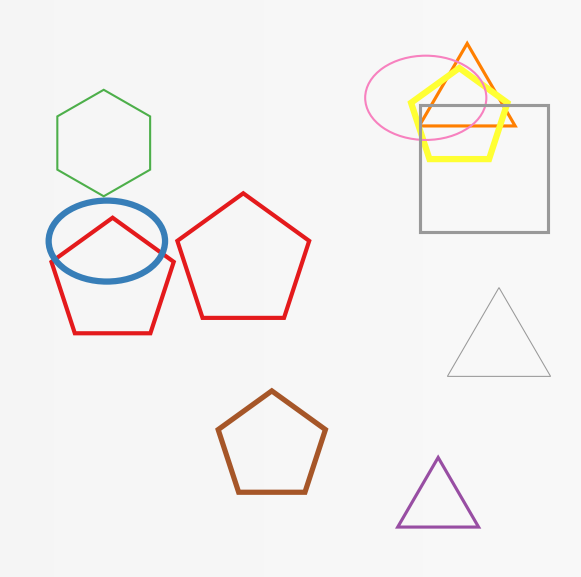[{"shape": "pentagon", "thickness": 2, "radius": 0.55, "center": [0.194, 0.512]}, {"shape": "pentagon", "thickness": 2, "radius": 0.6, "center": [0.419, 0.545]}, {"shape": "oval", "thickness": 3, "radius": 0.5, "center": [0.184, 0.582]}, {"shape": "hexagon", "thickness": 1, "radius": 0.46, "center": [0.178, 0.751]}, {"shape": "triangle", "thickness": 1.5, "radius": 0.4, "center": [0.754, 0.127]}, {"shape": "triangle", "thickness": 1.5, "radius": 0.48, "center": [0.804, 0.829]}, {"shape": "pentagon", "thickness": 3, "radius": 0.44, "center": [0.79, 0.794]}, {"shape": "pentagon", "thickness": 2.5, "radius": 0.49, "center": [0.468, 0.225]}, {"shape": "oval", "thickness": 1, "radius": 0.52, "center": [0.733, 0.83]}, {"shape": "triangle", "thickness": 0.5, "radius": 0.51, "center": [0.858, 0.399]}, {"shape": "square", "thickness": 1.5, "radius": 0.55, "center": [0.832, 0.707]}]